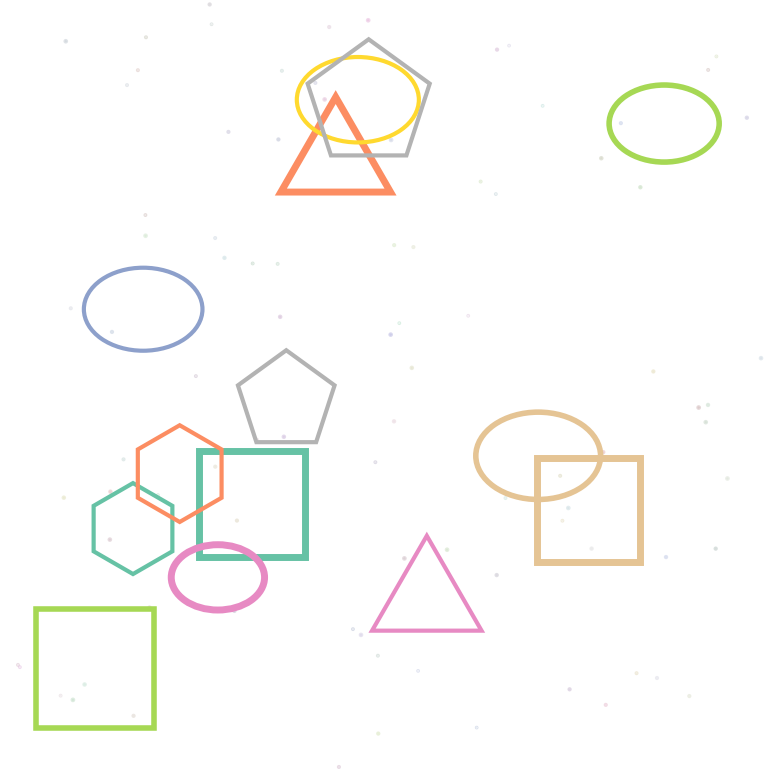[{"shape": "hexagon", "thickness": 1.5, "radius": 0.3, "center": [0.173, 0.314]}, {"shape": "square", "thickness": 2.5, "radius": 0.34, "center": [0.327, 0.345]}, {"shape": "hexagon", "thickness": 1.5, "radius": 0.31, "center": [0.233, 0.385]}, {"shape": "triangle", "thickness": 2.5, "radius": 0.41, "center": [0.436, 0.792]}, {"shape": "oval", "thickness": 1.5, "radius": 0.39, "center": [0.186, 0.598]}, {"shape": "triangle", "thickness": 1.5, "radius": 0.41, "center": [0.554, 0.222]}, {"shape": "oval", "thickness": 2.5, "radius": 0.3, "center": [0.283, 0.25]}, {"shape": "square", "thickness": 2, "radius": 0.38, "center": [0.124, 0.132]}, {"shape": "oval", "thickness": 2, "radius": 0.36, "center": [0.863, 0.84]}, {"shape": "oval", "thickness": 1.5, "radius": 0.4, "center": [0.465, 0.87]}, {"shape": "square", "thickness": 2.5, "radius": 0.34, "center": [0.764, 0.337]}, {"shape": "oval", "thickness": 2, "radius": 0.41, "center": [0.699, 0.408]}, {"shape": "pentagon", "thickness": 1.5, "radius": 0.42, "center": [0.479, 0.866]}, {"shape": "pentagon", "thickness": 1.5, "radius": 0.33, "center": [0.372, 0.479]}]